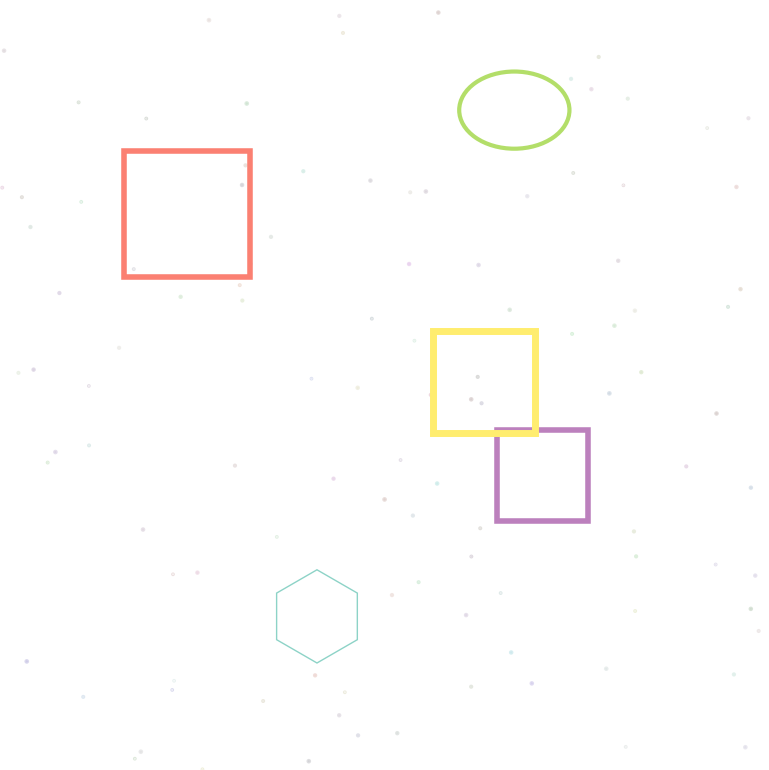[{"shape": "hexagon", "thickness": 0.5, "radius": 0.3, "center": [0.412, 0.199]}, {"shape": "square", "thickness": 2, "radius": 0.41, "center": [0.243, 0.722]}, {"shape": "oval", "thickness": 1.5, "radius": 0.36, "center": [0.668, 0.857]}, {"shape": "square", "thickness": 2, "radius": 0.29, "center": [0.705, 0.382]}, {"shape": "square", "thickness": 2.5, "radius": 0.33, "center": [0.629, 0.504]}]